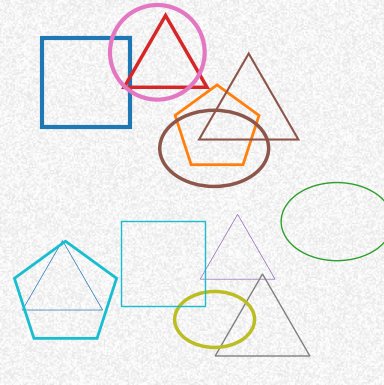[{"shape": "square", "thickness": 3, "radius": 0.57, "center": [0.224, 0.786]}, {"shape": "triangle", "thickness": 0.5, "radius": 0.6, "center": [0.162, 0.255]}, {"shape": "pentagon", "thickness": 2, "radius": 0.57, "center": [0.564, 0.665]}, {"shape": "oval", "thickness": 1, "radius": 0.72, "center": [0.875, 0.424]}, {"shape": "triangle", "thickness": 2.5, "radius": 0.62, "center": [0.43, 0.835]}, {"shape": "triangle", "thickness": 0.5, "radius": 0.56, "center": [0.617, 0.331]}, {"shape": "oval", "thickness": 2.5, "radius": 0.71, "center": [0.556, 0.615]}, {"shape": "triangle", "thickness": 1.5, "radius": 0.74, "center": [0.646, 0.712]}, {"shape": "circle", "thickness": 3, "radius": 0.61, "center": [0.409, 0.864]}, {"shape": "triangle", "thickness": 1, "radius": 0.71, "center": [0.682, 0.146]}, {"shape": "oval", "thickness": 2.5, "radius": 0.52, "center": [0.557, 0.17]}, {"shape": "pentagon", "thickness": 2, "radius": 0.7, "center": [0.17, 0.234]}, {"shape": "square", "thickness": 1, "radius": 0.55, "center": [0.423, 0.316]}]